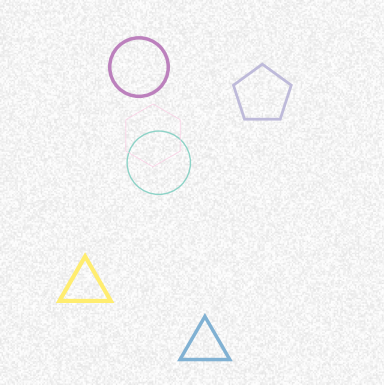[{"shape": "circle", "thickness": 1, "radius": 0.41, "center": [0.412, 0.577]}, {"shape": "pentagon", "thickness": 2, "radius": 0.39, "center": [0.681, 0.754]}, {"shape": "triangle", "thickness": 2.5, "radius": 0.37, "center": [0.532, 0.103]}, {"shape": "hexagon", "thickness": 0.5, "radius": 0.41, "center": [0.397, 0.648]}, {"shape": "circle", "thickness": 2.5, "radius": 0.38, "center": [0.361, 0.826]}, {"shape": "triangle", "thickness": 3, "radius": 0.39, "center": [0.221, 0.257]}]